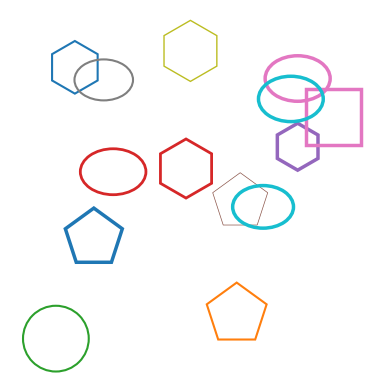[{"shape": "hexagon", "thickness": 1.5, "radius": 0.34, "center": [0.194, 0.825]}, {"shape": "pentagon", "thickness": 2.5, "radius": 0.39, "center": [0.244, 0.382]}, {"shape": "pentagon", "thickness": 1.5, "radius": 0.41, "center": [0.615, 0.184]}, {"shape": "circle", "thickness": 1.5, "radius": 0.43, "center": [0.145, 0.12]}, {"shape": "oval", "thickness": 2, "radius": 0.43, "center": [0.294, 0.554]}, {"shape": "hexagon", "thickness": 2, "radius": 0.38, "center": [0.483, 0.562]}, {"shape": "hexagon", "thickness": 2.5, "radius": 0.3, "center": [0.773, 0.619]}, {"shape": "pentagon", "thickness": 0.5, "radius": 0.38, "center": [0.624, 0.476]}, {"shape": "oval", "thickness": 2.5, "radius": 0.42, "center": [0.773, 0.796]}, {"shape": "square", "thickness": 2.5, "radius": 0.36, "center": [0.866, 0.695]}, {"shape": "oval", "thickness": 1.5, "radius": 0.38, "center": [0.269, 0.792]}, {"shape": "hexagon", "thickness": 1, "radius": 0.4, "center": [0.495, 0.868]}, {"shape": "oval", "thickness": 2.5, "radius": 0.4, "center": [0.683, 0.463]}, {"shape": "oval", "thickness": 2.5, "radius": 0.42, "center": [0.755, 0.743]}]